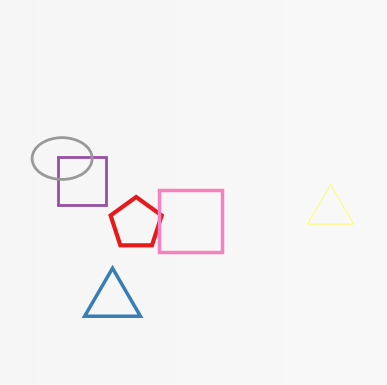[{"shape": "pentagon", "thickness": 3, "radius": 0.35, "center": [0.351, 0.419]}, {"shape": "triangle", "thickness": 2.5, "radius": 0.42, "center": [0.29, 0.22]}, {"shape": "square", "thickness": 2, "radius": 0.31, "center": [0.211, 0.53]}, {"shape": "triangle", "thickness": 0.5, "radius": 0.34, "center": [0.853, 0.452]}, {"shape": "square", "thickness": 2.5, "radius": 0.4, "center": [0.492, 0.425]}, {"shape": "oval", "thickness": 2, "radius": 0.39, "center": [0.16, 0.588]}]